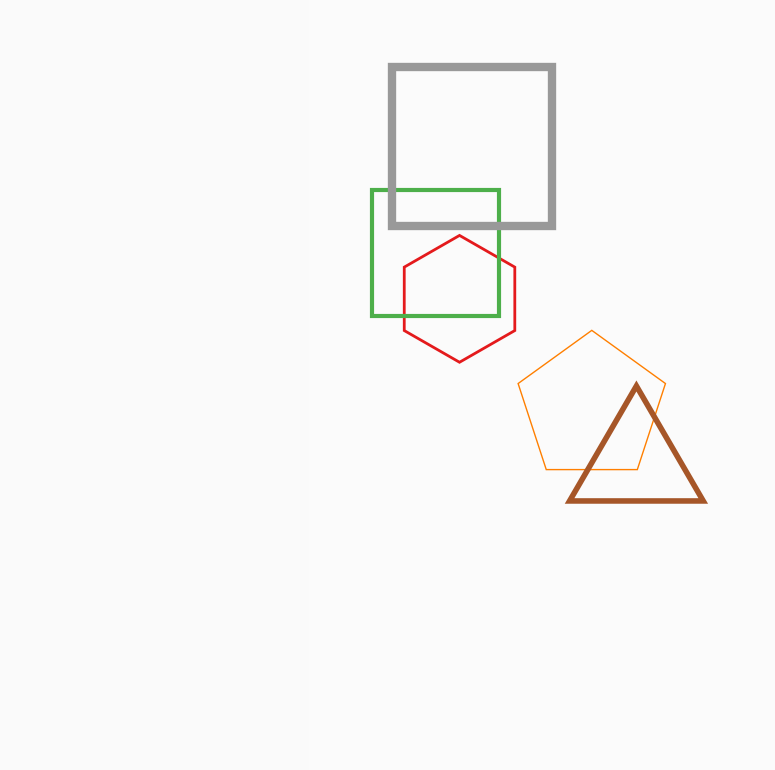[{"shape": "hexagon", "thickness": 1, "radius": 0.41, "center": [0.593, 0.612]}, {"shape": "square", "thickness": 1.5, "radius": 0.41, "center": [0.562, 0.671]}, {"shape": "pentagon", "thickness": 0.5, "radius": 0.5, "center": [0.764, 0.471]}, {"shape": "triangle", "thickness": 2, "radius": 0.5, "center": [0.821, 0.399]}, {"shape": "square", "thickness": 3, "radius": 0.52, "center": [0.609, 0.81]}]